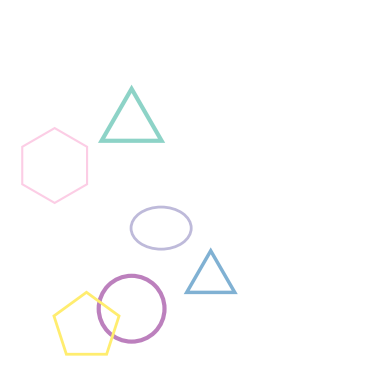[{"shape": "triangle", "thickness": 3, "radius": 0.45, "center": [0.342, 0.679]}, {"shape": "oval", "thickness": 2, "radius": 0.39, "center": [0.419, 0.408]}, {"shape": "triangle", "thickness": 2.5, "radius": 0.36, "center": [0.547, 0.277]}, {"shape": "hexagon", "thickness": 1.5, "radius": 0.49, "center": [0.142, 0.57]}, {"shape": "circle", "thickness": 3, "radius": 0.43, "center": [0.342, 0.198]}, {"shape": "pentagon", "thickness": 2, "radius": 0.44, "center": [0.225, 0.152]}]